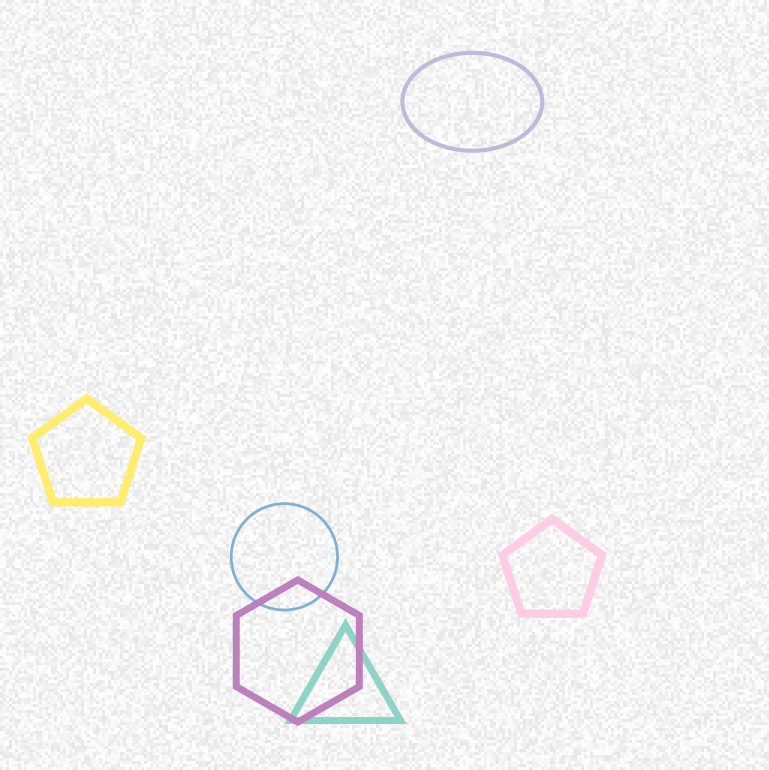[{"shape": "triangle", "thickness": 2.5, "radius": 0.41, "center": [0.449, 0.106]}, {"shape": "oval", "thickness": 1.5, "radius": 0.45, "center": [0.613, 0.868]}, {"shape": "circle", "thickness": 1, "radius": 0.35, "center": [0.369, 0.277]}, {"shape": "pentagon", "thickness": 3, "radius": 0.34, "center": [0.717, 0.258]}, {"shape": "hexagon", "thickness": 2.5, "radius": 0.46, "center": [0.387, 0.155]}, {"shape": "pentagon", "thickness": 3, "radius": 0.37, "center": [0.113, 0.408]}]